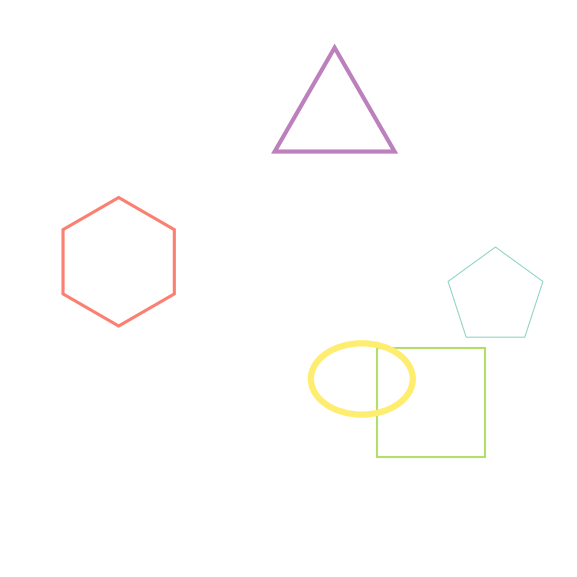[{"shape": "pentagon", "thickness": 0.5, "radius": 0.43, "center": [0.858, 0.485]}, {"shape": "hexagon", "thickness": 1.5, "radius": 0.56, "center": [0.206, 0.546]}, {"shape": "square", "thickness": 1, "radius": 0.47, "center": [0.746, 0.302]}, {"shape": "triangle", "thickness": 2, "radius": 0.6, "center": [0.579, 0.797]}, {"shape": "oval", "thickness": 3, "radius": 0.44, "center": [0.627, 0.343]}]